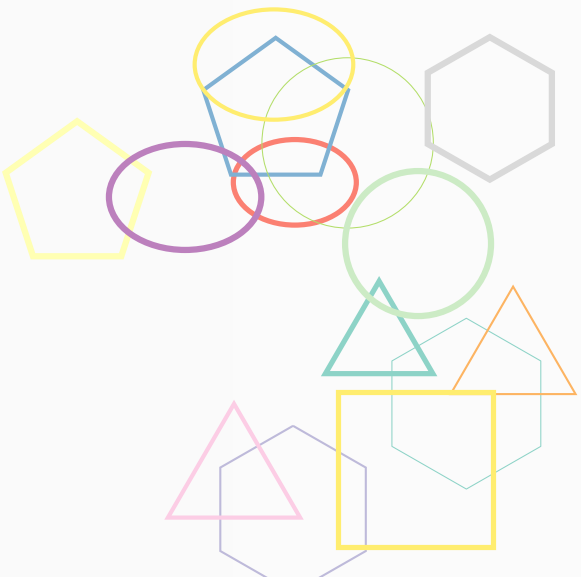[{"shape": "hexagon", "thickness": 0.5, "radius": 0.74, "center": [0.802, 0.3]}, {"shape": "triangle", "thickness": 2.5, "radius": 0.53, "center": [0.652, 0.405]}, {"shape": "pentagon", "thickness": 3, "radius": 0.65, "center": [0.133, 0.66]}, {"shape": "hexagon", "thickness": 1, "radius": 0.72, "center": [0.504, 0.117]}, {"shape": "oval", "thickness": 2.5, "radius": 0.53, "center": [0.507, 0.683]}, {"shape": "pentagon", "thickness": 2, "radius": 0.65, "center": [0.474, 0.803]}, {"shape": "triangle", "thickness": 1, "radius": 0.62, "center": [0.883, 0.379]}, {"shape": "circle", "thickness": 0.5, "radius": 0.74, "center": [0.598, 0.752]}, {"shape": "triangle", "thickness": 2, "radius": 0.66, "center": [0.403, 0.169]}, {"shape": "hexagon", "thickness": 3, "radius": 0.62, "center": [0.843, 0.811]}, {"shape": "oval", "thickness": 3, "radius": 0.66, "center": [0.319, 0.658]}, {"shape": "circle", "thickness": 3, "radius": 0.63, "center": [0.719, 0.577]}, {"shape": "oval", "thickness": 2, "radius": 0.68, "center": [0.471, 0.887]}, {"shape": "square", "thickness": 2.5, "radius": 0.67, "center": [0.716, 0.186]}]